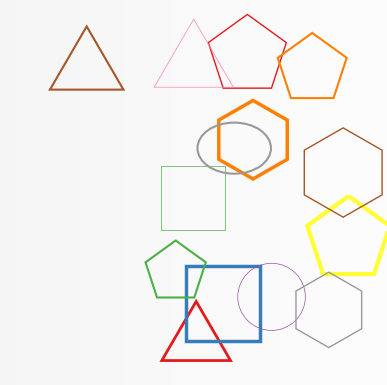[{"shape": "pentagon", "thickness": 1, "radius": 0.53, "center": [0.638, 0.857]}, {"shape": "triangle", "thickness": 2, "radius": 0.51, "center": [0.506, 0.115]}, {"shape": "square", "thickness": 2.5, "radius": 0.48, "center": [0.575, 0.212]}, {"shape": "square", "thickness": 0.5, "radius": 0.41, "center": [0.499, 0.486]}, {"shape": "pentagon", "thickness": 1.5, "radius": 0.41, "center": [0.453, 0.293]}, {"shape": "circle", "thickness": 0.5, "radius": 0.44, "center": [0.701, 0.229]}, {"shape": "pentagon", "thickness": 1.5, "radius": 0.47, "center": [0.806, 0.821]}, {"shape": "hexagon", "thickness": 2.5, "radius": 0.51, "center": [0.653, 0.637]}, {"shape": "pentagon", "thickness": 3, "radius": 0.56, "center": [0.899, 0.379]}, {"shape": "triangle", "thickness": 1.5, "radius": 0.55, "center": [0.224, 0.822]}, {"shape": "hexagon", "thickness": 1, "radius": 0.58, "center": [0.886, 0.552]}, {"shape": "triangle", "thickness": 0.5, "radius": 0.59, "center": [0.5, 0.832]}, {"shape": "hexagon", "thickness": 1, "radius": 0.49, "center": [0.849, 0.195]}, {"shape": "oval", "thickness": 1.5, "radius": 0.47, "center": [0.604, 0.615]}]